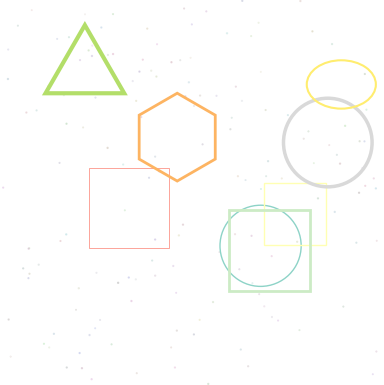[{"shape": "circle", "thickness": 1, "radius": 0.53, "center": [0.677, 0.362]}, {"shape": "square", "thickness": 1, "radius": 0.4, "center": [0.767, 0.443]}, {"shape": "square", "thickness": 0.5, "radius": 0.52, "center": [0.335, 0.46]}, {"shape": "hexagon", "thickness": 2, "radius": 0.57, "center": [0.46, 0.644]}, {"shape": "triangle", "thickness": 3, "radius": 0.59, "center": [0.22, 0.817]}, {"shape": "circle", "thickness": 2.5, "radius": 0.58, "center": [0.851, 0.63]}, {"shape": "square", "thickness": 2, "radius": 0.53, "center": [0.701, 0.35]}, {"shape": "oval", "thickness": 1.5, "radius": 0.45, "center": [0.887, 0.781]}]